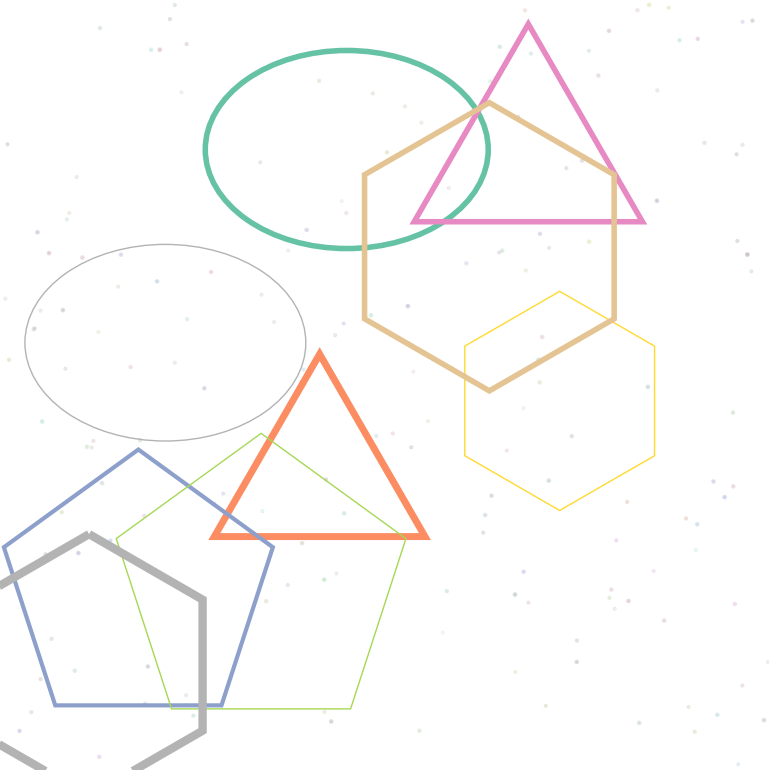[{"shape": "oval", "thickness": 2, "radius": 0.92, "center": [0.45, 0.806]}, {"shape": "triangle", "thickness": 2.5, "radius": 0.79, "center": [0.415, 0.382]}, {"shape": "pentagon", "thickness": 1.5, "radius": 0.92, "center": [0.18, 0.233]}, {"shape": "triangle", "thickness": 2, "radius": 0.86, "center": [0.686, 0.798]}, {"shape": "pentagon", "thickness": 0.5, "radius": 0.99, "center": [0.339, 0.239]}, {"shape": "hexagon", "thickness": 0.5, "radius": 0.71, "center": [0.727, 0.479]}, {"shape": "hexagon", "thickness": 2, "radius": 0.94, "center": [0.636, 0.68]}, {"shape": "oval", "thickness": 0.5, "radius": 0.91, "center": [0.215, 0.555]}, {"shape": "hexagon", "thickness": 3, "radius": 0.85, "center": [0.116, 0.136]}]